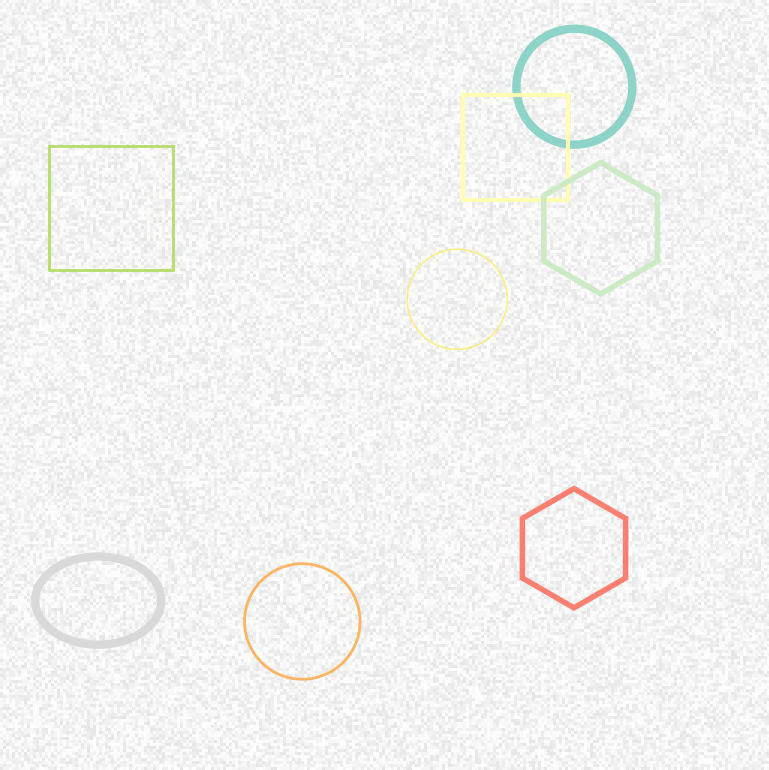[{"shape": "circle", "thickness": 3, "radius": 0.38, "center": [0.746, 0.887]}, {"shape": "square", "thickness": 1.5, "radius": 0.34, "center": [0.669, 0.809]}, {"shape": "hexagon", "thickness": 2, "radius": 0.39, "center": [0.745, 0.288]}, {"shape": "circle", "thickness": 1, "radius": 0.38, "center": [0.393, 0.193]}, {"shape": "square", "thickness": 1, "radius": 0.4, "center": [0.144, 0.73]}, {"shape": "oval", "thickness": 3, "radius": 0.41, "center": [0.128, 0.22]}, {"shape": "hexagon", "thickness": 2, "radius": 0.43, "center": [0.78, 0.704]}, {"shape": "circle", "thickness": 0.5, "radius": 0.32, "center": [0.594, 0.611]}]